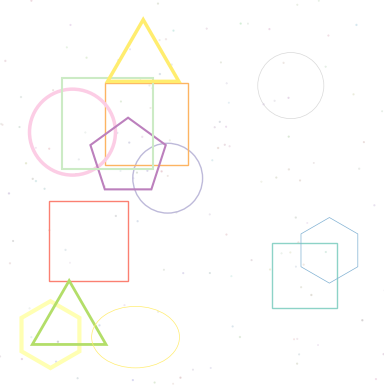[{"shape": "square", "thickness": 1, "radius": 0.42, "center": [0.791, 0.284]}, {"shape": "hexagon", "thickness": 3, "radius": 0.43, "center": [0.131, 0.131]}, {"shape": "circle", "thickness": 1, "radius": 0.45, "center": [0.436, 0.537]}, {"shape": "square", "thickness": 1, "radius": 0.52, "center": [0.23, 0.374]}, {"shape": "hexagon", "thickness": 0.5, "radius": 0.43, "center": [0.856, 0.35]}, {"shape": "square", "thickness": 1, "radius": 0.54, "center": [0.381, 0.678]}, {"shape": "triangle", "thickness": 2, "radius": 0.55, "center": [0.18, 0.161]}, {"shape": "circle", "thickness": 2.5, "radius": 0.56, "center": [0.188, 0.657]}, {"shape": "circle", "thickness": 0.5, "radius": 0.43, "center": [0.755, 0.778]}, {"shape": "pentagon", "thickness": 1.5, "radius": 0.51, "center": [0.333, 0.591]}, {"shape": "square", "thickness": 1.5, "radius": 0.59, "center": [0.279, 0.68]}, {"shape": "triangle", "thickness": 2.5, "radius": 0.53, "center": [0.372, 0.842]}, {"shape": "oval", "thickness": 0.5, "radius": 0.57, "center": [0.352, 0.124]}]